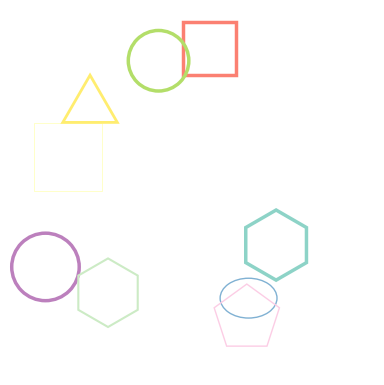[{"shape": "hexagon", "thickness": 2.5, "radius": 0.46, "center": [0.717, 0.363]}, {"shape": "square", "thickness": 0.5, "radius": 0.44, "center": [0.177, 0.593]}, {"shape": "square", "thickness": 2.5, "radius": 0.34, "center": [0.543, 0.874]}, {"shape": "oval", "thickness": 1, "radius": 0.37, "center": [0.646, 0.226]}, {"shape": "circle", "thickness": 2.5, "radius": 0.39, "center": [0.412, 0.842]}, {"shape": "pentagon", "thickness": 1, "radius": 0.45, "center": [0.641, 0.173]}, {"shape": "circle", "thickness": 2.5, "radius": 0.44, "center": [0.118, 0.307]}, {"shape": "hexagon", "thickness": 1.5, "radius": 0.45, "center": [0.281, 0.24]}, {"shape": "triangle", "thickness": 2, "radius": 0.41, "center": [0.234, 0.723]}]